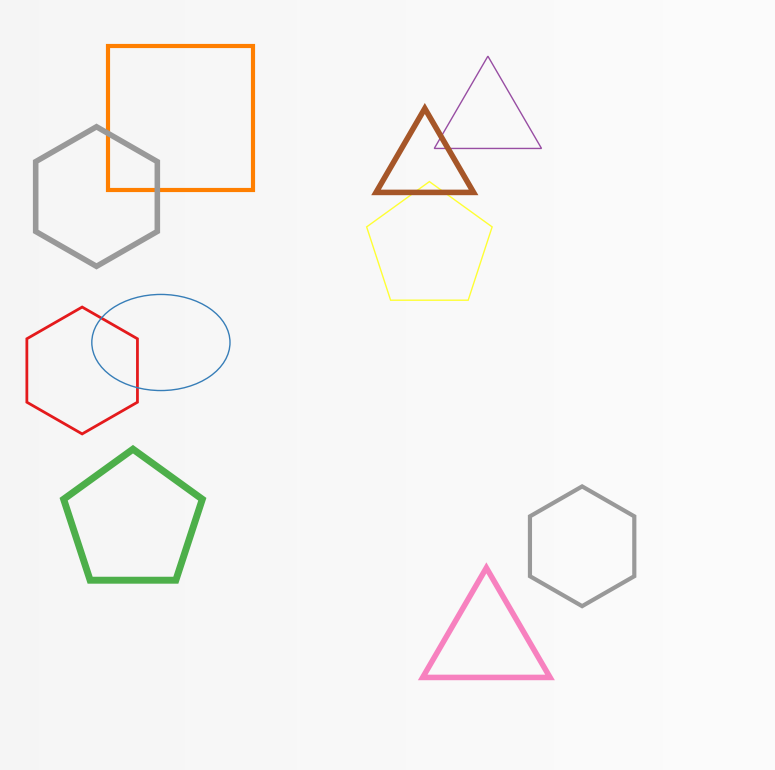[{"shape": "hexagon", "thickness": 1, "radius": 0.41, "center": [0.106, 0.519]}, {"shape": "oval", "thickness": 0.5, "radius": 0.45, "center": [0.208, 0.555]}, {"shape": "pentagon", "thickness": 2.5, "radius": 0.47, "center": [0.172, 0.323]}, {"shape": "triangle", "thickness": 0.5, "radius": 0.4, "center": [0.63, 0.847]}, {"shape": "square", "thickness": 1.5, "radius": 0.47, "center": [0.233, 0.846]}, {"shape": "pentagon", "thickness": 0.5, "radius": 0.43, "center": [0.554, 0.679]}, {"shape": "triangle", "thickness": 2, "radius": 0.36, "center": [0.548, 0.786]}, {"shape": "triangle", "thickness": 2, "radius": 0.47, "center": [0.628, 0.168]}, {"shape": "hexagon", "thickness": 1.5, "radius": 0.39, "center": [0.751, 0.291]}, {"shape": "hexagon", "thickness": 2, "radius": 0.45, "center": [0.125, 0.745]}]